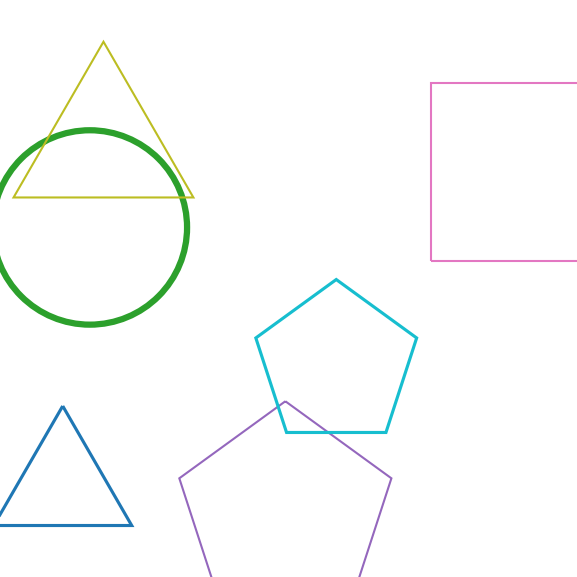[{"shape": "triangle", "thickness": 1.5, "radius": 0.69, "center": [0.109, 0.158]}, {"shape": "circle", "thickness": 3, "radius": 0.84, "center": [0.156, 0.605]}, {"shape": "pentagon", "thickness": 1, "radius": 0.97, "center": [0.494, 0.111]}, {"shape": "square", "thickness": 1, "radius": 0.77, "center": [0.9, 0.701]}, {"shape": "triangle", "thickness": 1, "radius": 0.9, "center": [0.179, 0.747]}, {"shape": "pentagon", "thickness": 1.5, "radius": 0.73, "center": [0.582, 0.369]}]